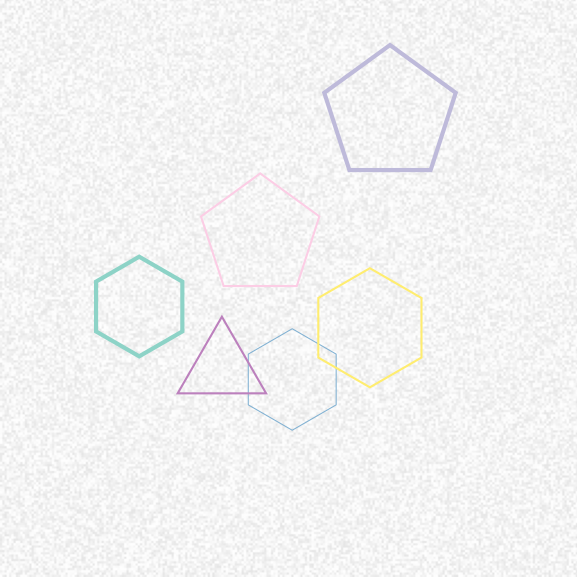[{"shape": "hexagon", "thickness": 2, "radius": 0.43, "center": [0.241, 0.468]}, {"shape": "pentagon", "thickness": 2, "radius": 0.6, "center": [0.675, 0.801]}, {"shape": "hexagon", "thickness": 0.5, "radius": 0.44, "center": [0.506, 0.342]}, {"shape": "pentagon", "thickness": 1, "radius": 0.54, "center": [0.451, 0.591]}, {"shape": "triangle", "thickness": 1, "radius": 0.44, "center": [0.384, 0.362]}, {"shape": "hexagon", "thickness": 1, "radius": 0.52, "center": [0.641, 0.432]}]